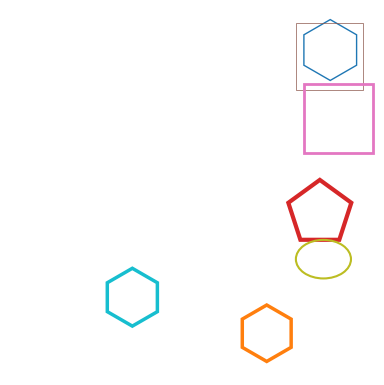[{"shape": "hexagon", "thickness": 1, "radius": 0.4, "center": [0.858, 0.87]}, {"shape": "hexagon", "thickness": 2.5, "radius": 0.37, "center": [0.693, 0.134]}, {"shape": "pentagon", "thickness": 3, "radius": 0.43, "center": [0.831, 0.447]}, {"shape": "square", "thickness": 0.5, "radius": 0.44, "center": [0.856, 0.853]}, {"shape": "square", "thickness": 2, "radius": 0.45, "center": [0.88, 0.691]}, {"shape": "oval", "thickness": 1.5, "radius": 0.36, "center": [0.84, 0.327]}, {"shape": "hexagon", "thickness": 2.5, "radius": 0.38, "center": [0.344, 0.228]}]